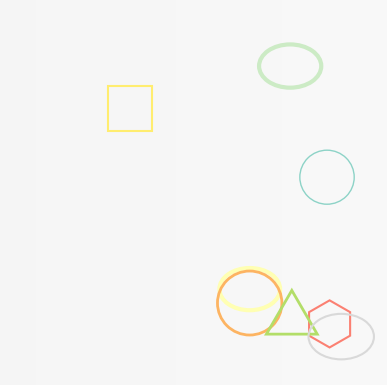[{"shape": "circle", "thickness": 1, "radius": 0.35, "center": [0.844, 0.54]}, {"shape": "oval", "thickness": 3, "radius": 0.39, "center": [0.645, 0.249]}, {"shape": "hexagon", "thickness": 1.5, "radius": 0.31, "center": [0.851, 0.159]}, {"shape": "circle", "thickness": 2, "radius": 0.42, "center": [0.644, 0.213]}, {"shape": "triangle", "thickness": 2, "radius": 0.38, "center": [0.753, 0.17]}, {"shape": "oval", "thickness": 1.5, "radius": 0.42, "center": [0.881, 0.126]}, {"shape": "oval", "thickness": 3, "radius": 0.4, "center": [0.749, 0.828]}, {"shape": "square", "thickness": 1.5, "radius": 0.29, "center": [0.335, 0.718]}]